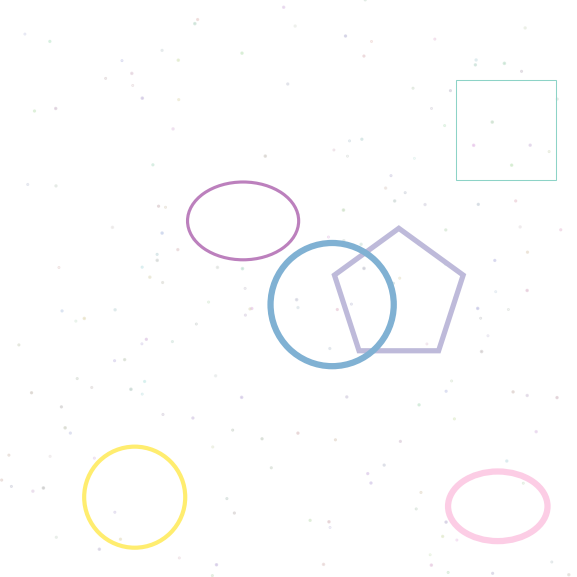[{"shape": "square", "thickness": 0.5, "radius": 0.43, "center": [0.877, 0.774]}, {"shape": "pentagon", "thickness": 2.5, "radius": 0.59, "center": [0.691, 0.487]}, {"shape": "circle", "thickness": 3, "radius": 0.53, "center": [0.575, 0.472]}, {"shape": "oval", "thickness": 3, "radius": 0.43, "center": [0.862, 0.122]}, {"shape": "oval", "thickness": 1.5, "radius": 0.48, "center": [0.421, 0.617]}, {"shape": "circle", "thickness": 2, "radius": 0.44, "center": [0.233, 0.138]}]